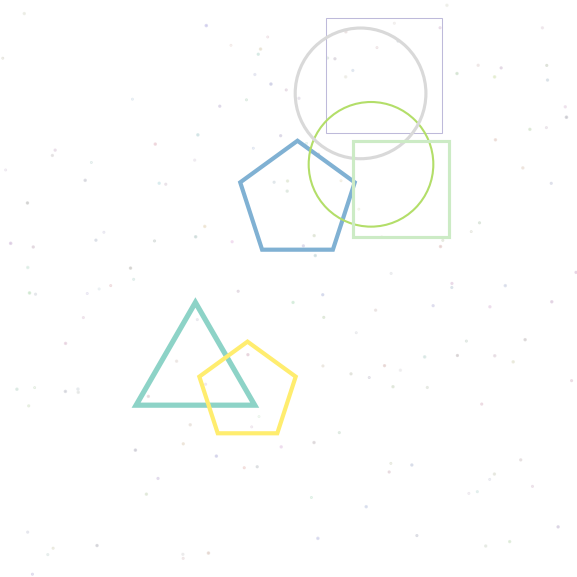[{"shape": "triangle", "thickness": 2.5, "radius": 0.59, "center": [0.338, 0.357]}, {"shape": "square", "thickness": 0.5, "radius": 0.5, "center": [0.665, 0.868]}, {"shape": "pentagon", "thickness": 2, "radius": 0.52, "center": [0.515, 0.651]}, {"shape": "circle", "thickness": 1, "radius": 0.54, "center": [0.642, 0.715]}, {"shape": "circle", "thickness": 1.5, "radius": 0.57, "center": [0.624, 0.837]}, {"shape": "square", "thickness": 1.5, "radius": 0.41, "center": [0.695, 0.672]}, {"shape": "pentagon", "thickness": 2, "radius": 0.44, "center": [0.429, 0.32]}]